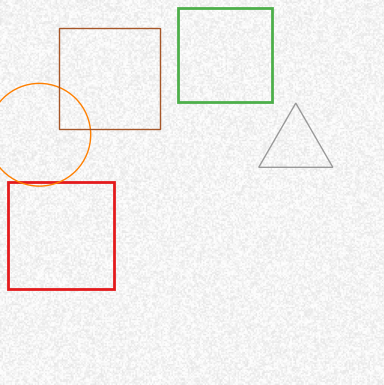[{"shape": "square", "thickness": 2, "radius": 0.69, "center": [0.159, 0.389]}, {"shape": "square", "thickness": 2, "radius": 0.61, "center": [0.584, 0.857]}, {"shape": "circle", "thickness": 1, "radius": 0.67, "center": [0.102, 0.65]}, {"shape": "square", "thickness": 1, "radius": 0.65, "center": [0.285, 0.796]}, {"shape": "triangle", "thickness": 1, "radius": 0.56, "center": [0.768, 0.621]}]